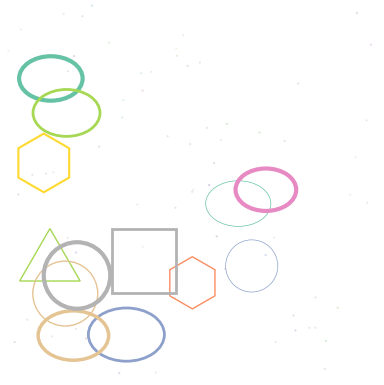[{"shape": "oval", "thickness": 3, "radius": 0.41, "center": [0.132, 0.796]}, {"shape": "oval", "thickness": 0.5, "radius": 0.42, "center": [0.619, 0.471]}, {"shape": "hexagon", "thickness": 1, "radius": 0.34, "center": [0.5, 0.265]}, {"shape": "circle", "thickness": 0.5, "radius": 0.34, "center": [0.654, 0.309]}, {"shape": "oval", "thickness": 2, "radius": 0.49, "center": [0.328, 0.131]}, {"shape": "oval", "thickness": 3, "radius": 0.39, "center": [0.691, 0.507]}, {"shape": "triangle", "thickness": 1, "radius": 0.45, "center": [0.13, 0.316]}, {"shape": "oval", "thickness": 2, "radius": 0.44, "center": [0.173, 0.707]}, {"shape": "hexagon", "thickness": 1.5, "radius": 0.38, "center": [0.114, 0.577]}, {"shape": "oval", "thickness": 2.5, "radius": 0.46, "center": [0.191, 0.129]}, {"shape": "circle", "thickness": 1, "radius": 0.42, "center": [0.169, 0.237]}, {"shape": "square", "thickness": 2, "radius": 0.41, "center": [0.374, 0.323]}, {"shape": "circle", "thickness": 3, "radius": 0.43, "center": [0.2, 0.284]}]